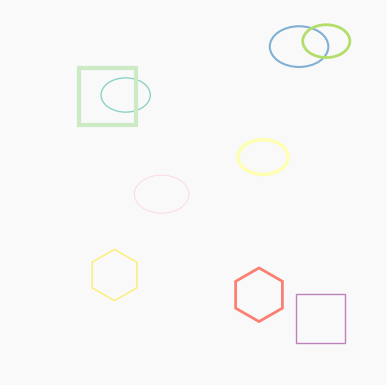[{"shape": "oval", "thickness": 1, "radius": 0.32, "center": [0.324, 0.753]}, {"shape": "oval", "thickness": 2.5, "radius": 0.32, "center": [0.679, 0.592]}, {"shape": "hexagon", "thickness": 2, "radius": 0.35, "center": [0.668, 0.234]}, {"shape": "oval", "thickness": 1.5, "radius": 0.38, "center": [0.772, 0.879]}, {"shape": "oval", "thickness": 2, "radius": 0.3, "center": [0.842, 0.893]}, {"shape": "oval", "thickness": 0.5, "radius": 0.35, "center": [0.417, 0.496]}, {"shape": "square", "thickness": 1, "radius": 0.31, "center": [0.827, 0.172]}, {"shape": "square", "thickness": 3, "radius": 0.37, "center": [0.277, 0.75]}, {"shape": "hexagon", "thickness": 1, "radius": 0.33, "center": [0.295, 0.286]}]